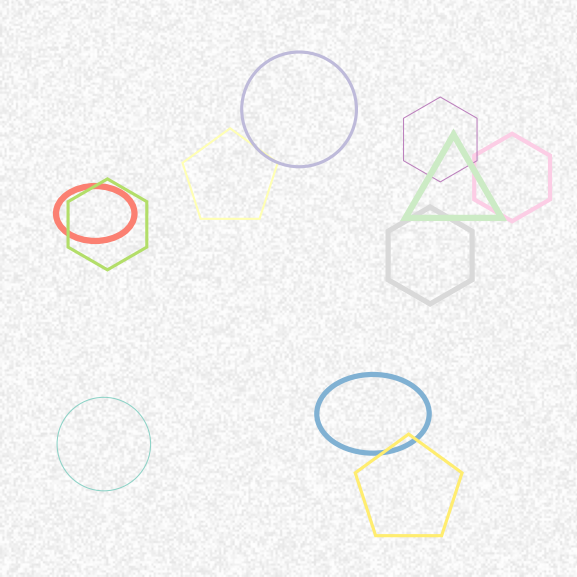[{"shape": "circle", "thickness": 0.5, "radius": 0.4, "center": [0.18, 0.23]}, {"shape": "pentagon", "thickness": 1, "radius": 0.43, "center": [0.398, 0.69]}, {"shape": "circle", "thickness": 1.5, "radius": 0.5, "center": [0.518, 0.81]}, {"shape": "oval", "thickness": 3, "radius": 0.34, "center": [0.165, 0.629]}, {"shape": "oval", "thickness": 2.5, "radius": 0.49, "center": [0.646, 0.283]}, {"shape": "hexagon", "thickness": 1.5, "radius": 0.39, "center": [0.186, 0.611]}, {"shape": "hexagon", "thickness": 2, "radius": 0.38, "center": [0.887, 0.692]}, {"shape": "hexagon", "thickness": 2.5, "radius": 0.42, "center": [0.745, 0.557]}, {"shape": "hexagon", "thickness": 0.5, "radius": 0.37, "center": [0.762, 0.758]}, {"shape": "triangle", "thickness": 3, "radius": 0.48, "center": [0.785, 0.67]}, {"shape": "pentagon", "thickness": 1.5, "radius": 0.49, "center": [0.708, 0.15]}]